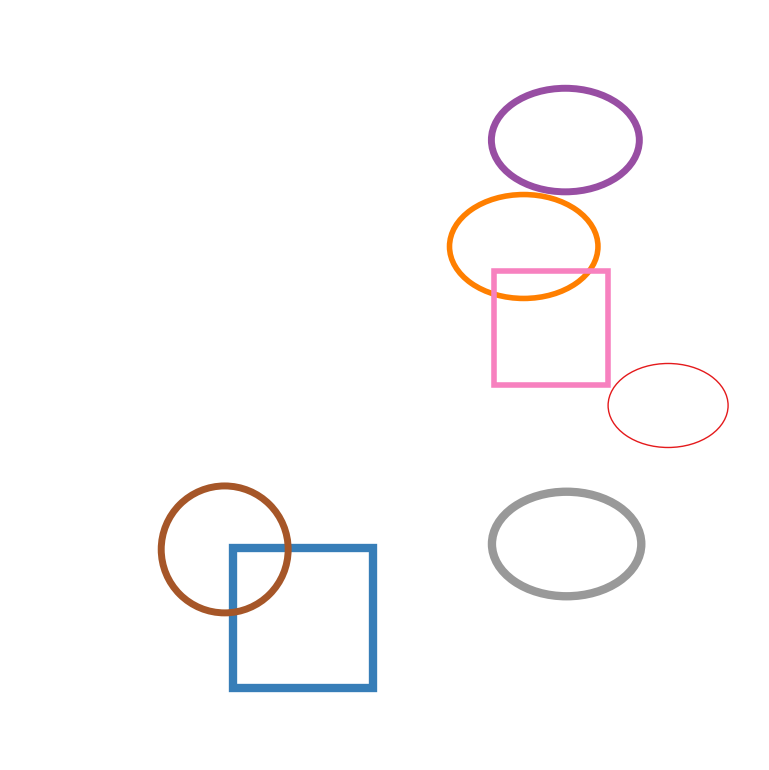[{"shape": "oval", "thickness": 0.5, "radius": 0.39, "center": [0.868, 0.473]}, {"shape": "square", "thickness": 3, "radius": 0.46, "center": [0.394, 0.198]}, {"shape": "oval", "thickness": 2.5, "radius": 0.48, "center": [0.734, 0.818]}, {"shape": "oval", "thickness": 2, "radius": 0.48, "center": [0.68, 0.68]}, {"shape": "circle", "thickness": 2.5, "radius": 0.41, "center": [0.292, 0.286]}, {"shape": "square", "thickness": 2, "radius": 0.37, "center": [0.715, 0.575]}, {"shape": "oval", "thickness": 3, "radius": 0.48, "center": [0.736, 0.294]}]